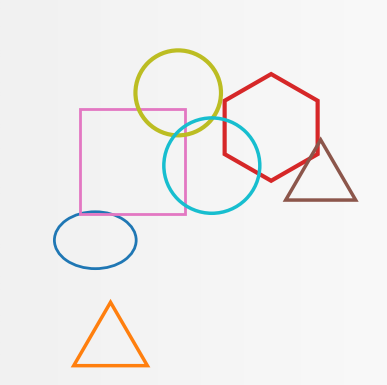[{"shape": "oval", "thickness": 2, "radius": 0.53, "center": [0.246, 0.376]}, {"shape": "triangle", "thickness": 2.5, "radius": 0.55, "center": [0.285, 0.105]}, {"shape": "hexagon", "thickness": 3, "radius": 0.69, "center": [0.7, 0.669]}, {"shape": "triangle", "thickness": 2.5, "radius": 0.52, "center": [0.828, 0.533]}, {"shape": "square", "thickness": 2, "radius": 0.68, "center": [0.342, 0.58]}, {"shape": "circle", "thickness": 3, "radius": 0.55, "center": [0.46, 0.759]}, {"shape": "circle", "thickness": 2.5, "radius": 0.62, "center": [0.547, 0.57]}]